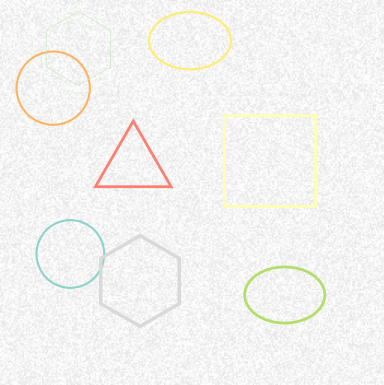[{"shape": "circle", "thickness": 1.5, "radius": 0.44, "center": [0.183, 0.34]}, {"shape": "square", "thickness": 2, "radius": 0.59, "center": [0.7, 0.582]}, {"shape": "triangle", "thickness": 2, "radius": 0.57, "center": [0.346, 0.572]}, {"shape": "circle", "thickness": 1.5, "radius": 0.48, "center": [0.138, 0.771]}, {"shape": "oval", "thickness": 2, "radius": 0.52, "center": [0.74, 0.234]}, {"shape": "hexagon", "thickness": 2.5, "radius": 0.59, "center": [0.364, 0.27]}, {"shape": "hexagon", "thickness": 0.5, "radius": 0.48, "center": [0.203, 0.874]}, {"shape": "oval", "thickness": 1.5, "radius": 0.53, "center": [0.493, 0.894]}]